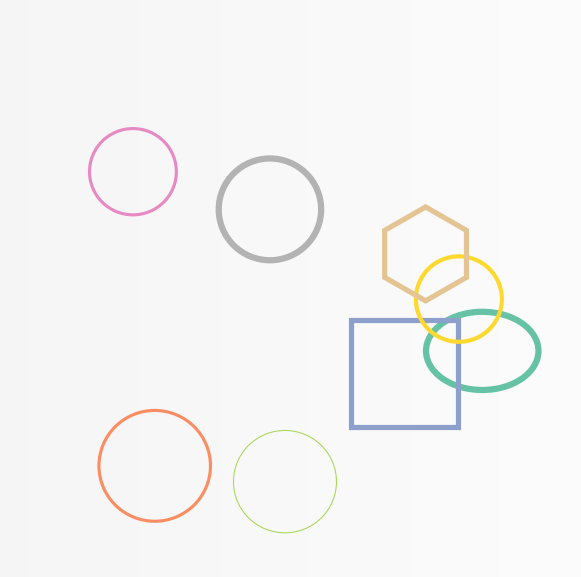[{"shape": "oval", "thickness": 3, "radius": 0.48, "center": [0.83, 0.392]}, {"shape": "circle", "thickness": 1.5, "radius": 0.48, "center": [0.266, 0.192]}, {"shape": "square", "thickness": 2.5, "radius": 0.46, "center": [0.696, 0.352]}, {"shape": "circle", "thickness": 1.5, "radius": 0.37, "center": [0.229, 0.702]}, {"shape": "circle", "thickness": 0.5, "radius": 0.44, "center": [0.49, 0.165]}, {"shape": "circle", "thickness": 2, "radius": 0.37, "center": [0.789, 0.481]}, {"shape": "hexagon", "thickness": 2.5, "radius": 0.41, "center": [0.732, 0.559]}, {"shape": "circle", "thickness": 3, "radius": 0.44, "center": [0.464, 0.637]}]